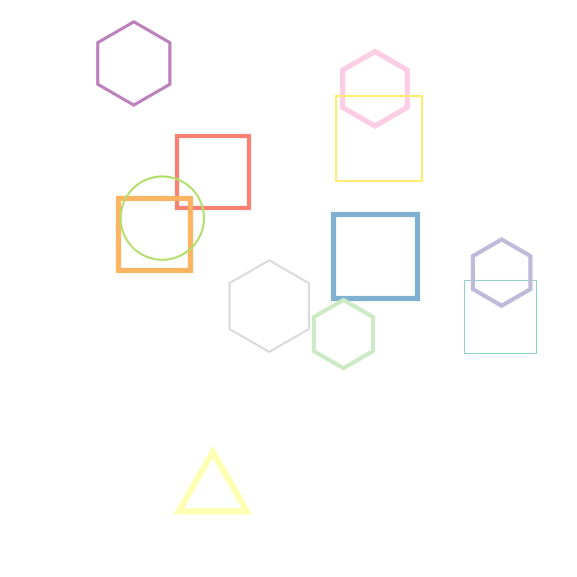[{"shape": "square", "thickness": 0.5, "radius": 0.31, "center": [0.866, 0.451]}, {"shape": "triangle", "thickness": 3, "radius": 0.34, "center": [0.369, 0.148]}, {"shape": "hexagon", "thickness": 2, "radius": 0.29, "center": [0.869, 0.527]}, {"shape": "square", "thickness": 2, "radius": 0.31, "center": [0.369, 0.701]}, {"shape": "square", "thickness": 2.5, "radius": 0.36, "center": [0.65, 0.556]}, {"shape": "square", "thickness": 2.5, "radius": 0.31, "center": [0.266, 0.594]}, {"shape": "circle", "thickness": 1, "radius": 0.36, "center": [0.281, 0.621]}, {"shape": "hexagon", "thickness": 2.5, "radius": 0.32, "center": [0.649, 0.845]}, {"shape": "hexagon", "thickness": 1, "radius": 0.4, "center": [0.466, 0.469]}, {"shape": "hexagon", "thickness": 1.5, "radius": 0.36, "center": [0.232, 0.889]}, {"shape": "hexagon", "thickness": 2, "radius": 0.3, "center": [0.595, 0.421]}, {"shape": "square", "thickness": 1, "radius": 0.37, "center": [0.656, 0.759]}]